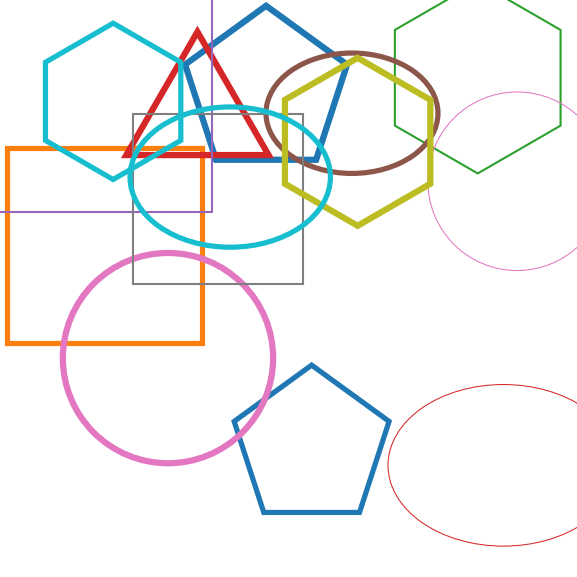[{"shape": "pentagon", "thickness": 3, "radius": 0.74, "center": [0.461, 0.842]}, {"shape": "pentagon", "thickness": 2.5, "radius": 0.71, "center": [0.54, 0.226]}, {"shape": "square", "thickness": 2.5, "radius": 0.85, "center": [0.181, 0.574]}, {"shape": "hexagon", "thickness": 1, "radius": 0.83, "center": [0.827, 0.864]}, {"shape": "oval", "thickness": 0.5, "radius": 1.0, "center": [0.872, 0.193]}, {"shape": "triangle", "thickness": 3, "radius": 0.71, "center": [0.342, 0.802]}, {"shape": "square", "thickness": 1, "radius": 0.93, "center": [0.18, 0.819]}, {"shape": "oval", "thickness": 2.5, "radius": 0.74, "center": [0.609, 0.803]}, {"shape": "circle", "thickness": 0.5, "radius": 0.77, "center": [0.895, 0.685]}, {"shape": "circle", "thickness": 3, "radius": 0.91, "center": [0.291, 0.379]}, {"shape": "square", "thickness": 1, "radius": 0.74, "center": [0.377, 0.654]}, {"shape": "hexagon", "thickness": 3, "radius": 0.73, "center": [0.619, 0.754]}, {"shape": "oval", "thickness": 2.5, "radius": 0.87, "center": [0.399, 0.693]}, {"shape": "hexagon", "thickness": 2.5, "radius": 0.68, "center": [0.196, 0.824]}]